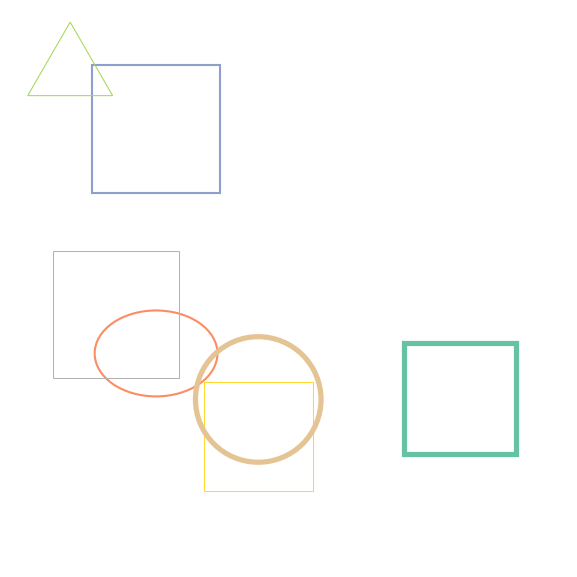[{"shape": "square", "thickness": 2.5, "radius": 0.48, "center": [0.796, 0.309]}, {"shape": "oval", "thickness": 1, "radius": 0.53, "center": [0.27, 0.387]}, {"shape": "square", "thickness": 1, "radius": 0.56, "center": [0.27, 0.776]}, {"shape": "triangle", "thickness": 0.5, "radius": 0.42, "center": [0.122, 0.876]}, {"shape": "square", "thickness": 0.5, "radius": 0.48, "center": [0.448, 0.243]}, {"shape": "circle", "thickness": 2.5, "radius": 0.54, "center": [0.447, 0.307]}, {"shape": "square", "thickness": 0.5, "radius": 0.55, "center": [0.2, 0.455]}]